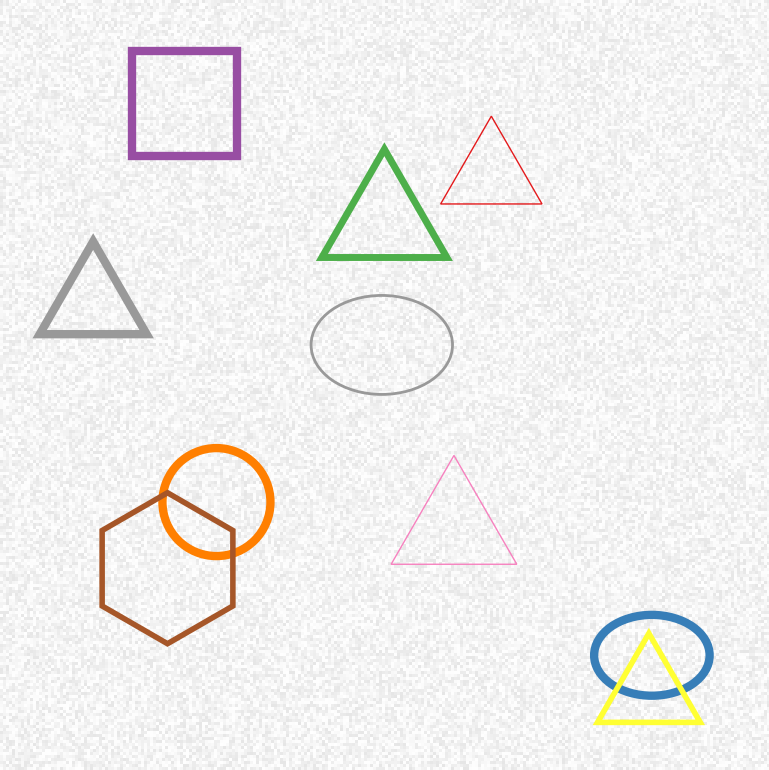[{"shape": "triangle", "thickness": 0.5, "radius": 0.38, "center": [0.638, 0.773]}, {"shape": "oval", "thickness": 3, "radius": 0.37, "center": [0.847, 0.149]}, {"shape": "triangle", "thickness": 2.5, "radius": 0.47, "center": [0.499, 0.712]}, {"shape": "square", "thickness": 3, "radius": 0.34, "center": [0.239, 0.866]}, {"shape": "circle", "thickness": 3, "radius": 0.35, "center": [0.281, 0.348]}, {"shape": "triangle", "thickness": 2, "radius": 0.39, "center": [0.843, 0.1]}, {"shape": "hexagon", "thickness": 2, "radius": 0.49, "center": [0.218, 0.262]}, {"shape": "triangle", "thickness": 0.5, "radius": 0.47, "center": [0.59, 0.314]}, {"shape": "triangle", "thickness": 3, "radius": 0.4, "center": [0.121, 0.606]}, {"shape": "oval", "thickness": 1, "radius": 0.46, "center": [0.496, 0.552]}]